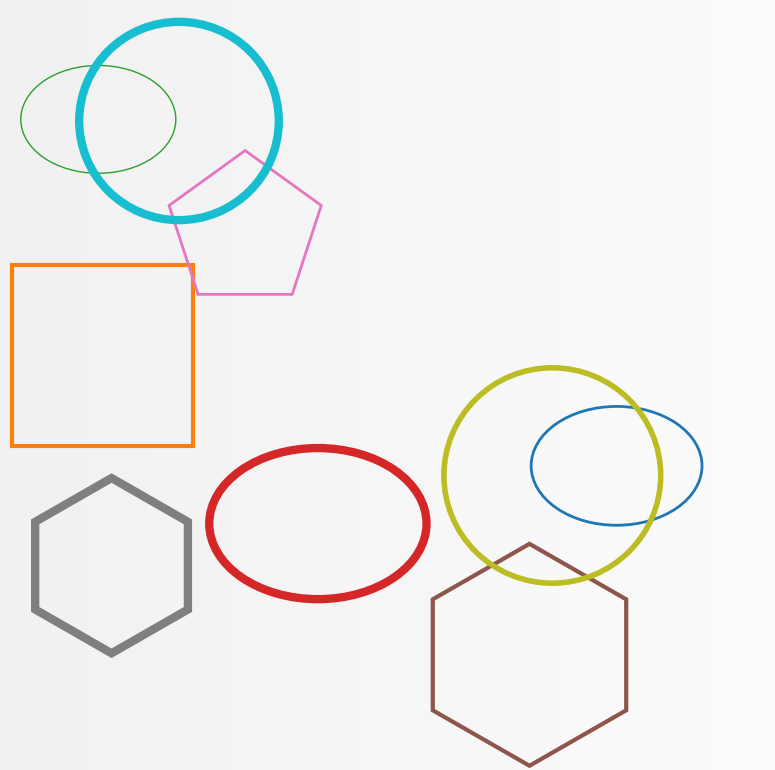[{"shape": "oval", "thickness": 1, "radius": 0.55, "center": [0.796, 0.395]}, {"shape": "square", "thickness": 1.5, "radius": 0.59, "center": [0.132, 0.538]}, {"shape": "oval", "thickness": 0.5, "radius": 0.5, "center": [0.127, 0.845]}, {"shape": "oval", "thickness": 3, "radius": 0.7, "center": [0.41, 0.32]}, {"shape": "hexagon", "thickness": 1.5, "radius": 0.72, "center": [0.683, 0.15]}, {"shape": "pentagon", "thickness": 1, "radius": 0.52, "center": [0.316, 0.701]}, {"shape": "hexagon", "thickness": 3, "radius": 0.57, "center": [0.144, 0.265]}, {"shape": "circle", "thickness": 2, "radius": 0.7, "center": [0.713, 0.382]}, {"shape": "circle", "thickness": 3, "radius": 0.64, "center": [0.231, 0.843]}]